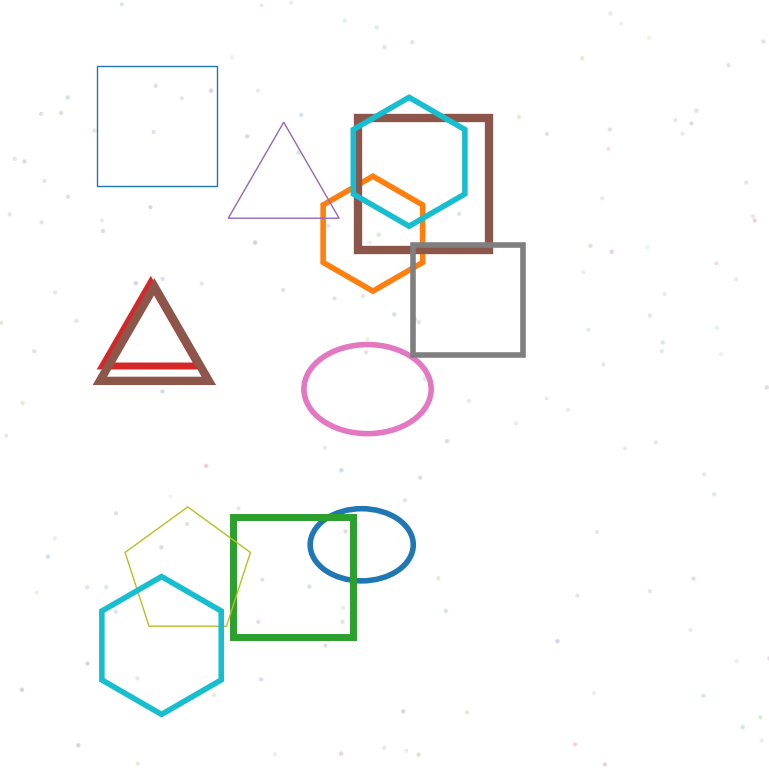[{"shape": "square", "thickness": 0.5, "radius": 0.39, "center": [0.204, 0.836]}, {"shape": "oval", "thickness": 2, "radius": 0.33, "center": [0.47, 0.293]}, {"shape": "hexagon", "thickness": 2, "radius": 0.37, "center": [0.484, 0.697]}, {"shape": "square", "thickness": 2.5, "radius": 0.39, "center": [0.381, 0.251]}, {"shape": "triangle", "thickness": 2.5, "radius": 0.36, "center": [0.196, 0.561]}, {"shape": "triangle", "thickness": 0.5, "radius": 0.42, "center": [0.368, 0.758]}, {"shape": "triangle", "thickness": 3, "radius": 0.41, "center": [0.2, 0.546]}, {"shape": "square", "thickness": 3, "radius": 0.43, "center": [0.55, 0.761]}, {"shape": "oval", "thickness": 2, "radius": 0.41, "center": [0.477, 0.495]}, {"shape": "square", "thickness": 2, "radius": 0.36, "center": [0.608, 0.61]}, {"shape": "pentagon", "thickness": 0.5, "radius": 0.43, "center": [0.244, 0.256]}, {"shape": "hexagon", "thickness": 2, "radius": 0.42, "center": [0.531, 0.79]}, {"shape": "hexagon", "thickness": 2, "radius": 0.45, "center": [0.21, 0.162]}]